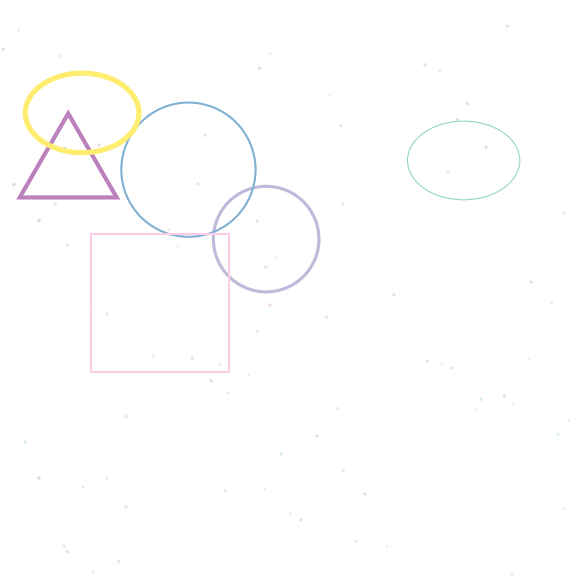[{"shape": "oval", "thickness": 0.5, "radius": 0.49, "center": [0.803, 0.721]}, {"shape": "circle", "thickness": 1.5, "radius": 0.46, "center": [0.461, 0.585]}, {"shape": "circle", "thickness": 1, "radius": 0.58, "center": [0.326, 0.705]}, {"shape": "square", "thickness": 1, "radius": 0.6, "center": [0.278, 0.474]}, {"shape": "triangle", "thickness": 2, "radius": 0.48, "center": [0.118, 0.706]}, {"shape": "oval", "thickness": 2.5, "radius": 0.49, "center": [0.142, 0.804]}]